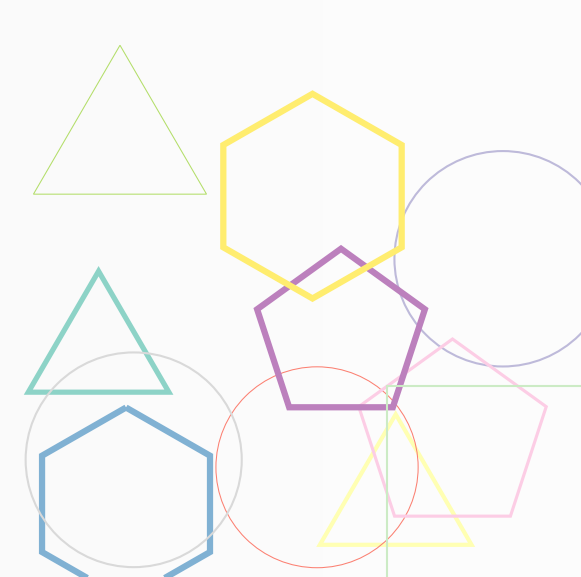[{"shape": "triangle", "thickness": 2.5, "radius": 0.7, "center": [0.17, 0.39]}, {"shape": "triangle", "thickness": 2, "radius": 0.75, "center": [0.681, 0.131]}, {"shape": "circle", "thickness": 1, "radius": 0.93, "center": [0.865, 0.551]}, {"shape": "circle", "thickness": 0.5, "radius": 0.87, "center": [0.545, 0.19]}, {"shape": "hexagon", "thickness": 3, "radius": 0.83, "center": [0.217, 0.127]}, {"shape": "triangle", "thickness": 0.5, "radius": 0.86, "center": [0.206, 0.749]}, {"shape": "pentagon", "thickness": 1.5, "radius": 0.85, "center": [0.778, 0.243]}, {"shape": "circle", "thickness": 1, "radius": 0.93, "center": [0.23, 0.203]}, {"shape": "pentagon", "thickness": 3, "radius": 0.76, "center": [0.587, 0.417]}, {"shape": "square", "thickness": 1, "radius": 0.86, "center": [0.837, 0.16]}, {"shape": "hexagon", "thickness": 3, "radius": 0.89, "center": [0.538, 0.659]}]